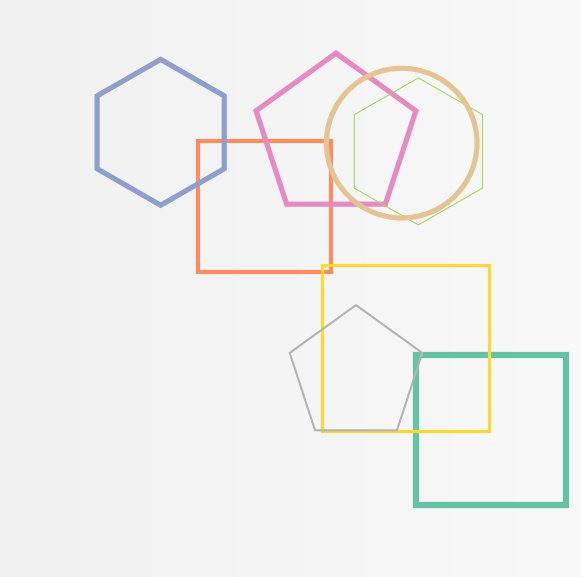[{"shape": "square", "thickness": 3, "radius": 0.65, "center": [0.845, 0.254]}, {"shape": "square", "thickness": 2, "radius": 0.57, "center": [0.455, 0.641]}, {"shape": "hexagon", "thickness": 2.5, "radius": 0.63, "center": [0.276, 0.77]}, {"shape": "pentagon", "thickness": 2.5, "radius": 0.72, "center": [0.578, 0.763]}, {"shape": "hexagon", "thickness": 0.5, "radius": 0.64, "center": [0.72, 0.737]}, {"shape": "square", "thickness": 1.5, "radius": 0.72, "center": [0.698, 0.397]}, {"shape": "circle", "thickness": 2.5, "radius": 0.65, "center": [0.691, 0.751]}, {"shape": "pentagon", "thickness": 1, "radius": 0.6, "center": [0.612, 0.351]}]